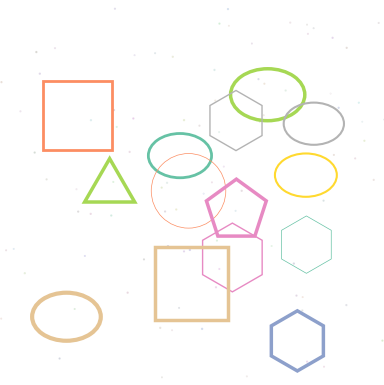[{"shape": "hexagon", "thickness": 0.5, "radius": 0.37, "center": [0.796, 0.365]}, {"shape": "oval", "thickness": 2, "radius": 0.41, "center": [0.467, 0.596]}, {"shape": "square", "thickness": 2, "radius": 0.45, "center": [0.202, 0.699]}, {"shape": "circle", "thickness": 0.5, "radius": 0.48, "center": [0.49, 0.504]}, {"shape": "hexagon", "thickness": 2.5, "radius": 0.39, "center": [0.772, 0.115]}, {"shape": "hexagon", "thickness": 1, "radius": 0.45, "center": [0.604, 0.331]}, {"shape": "pentagon", "thickness": 2.5, "radius": 0.41, "center": [0.614, 0.453]}, {"shape": "triangle", "thickness": 2.5, "radius": 0.38, "center": [0.285, 0.513]}, {"shape": "oval", "thickness": 2.5, "radius": 0.48, "center": [0.695, 0.754]}, {"shape": "oval", "thickness": 1.5, "radius": 0.4, "center": [0.795, 0.545]}, {"shape": "oval", "thickness": 3, "radius": 0.45, "center": [0.173, 0.177]}, {"shape": "square", "thickness": 2.5, "radius": 0.48, "center": [0.498, 0.264]}, {"shape": "oval", "thickness": 1.5, "radius": 0.39, "center": [0.815, 0.679]}, {"shape": "hexagon", "thickness": 1, "radius": 0.39, "center": [0.613, 0.687]}]